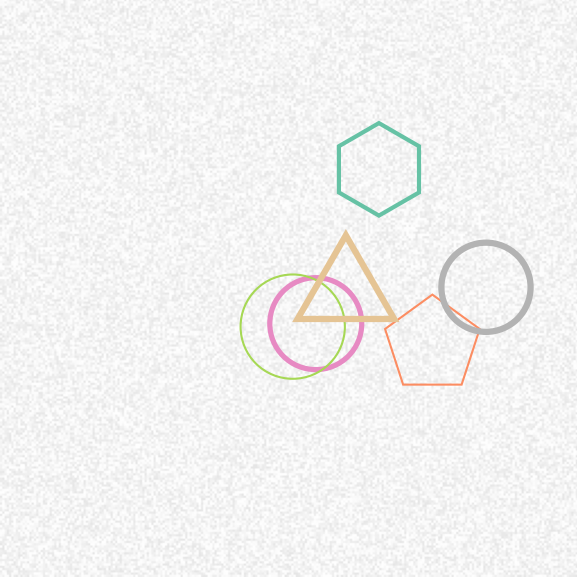[{"shape": "hexagon", "thickness": 2, "radius": 0.4, "center": [0.656, 0.706]}, {"shape": "pentagon", "thickness": 1, "radius": 0.43, "center": [0.749, 0.403]}, {"shape": "circle", "thickness": 2.5, "radius": 0.4, "center": [0.547, 0.439]}, {"shape": "circle", "thickness": 1, "radius": 0.45, "center": [0.507, 0.434]}, {"shape": "triangle", "thickness": 3, "radius": 0.48, "center": [0.599, 0.495]}, {"shape": "circle", "thickness": 3, "radius": 0.39, "center": [0.842, 0.502]}]